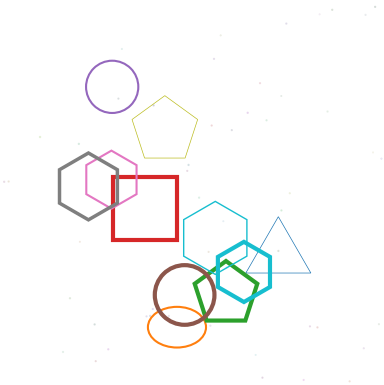[{"shape": "triangle", "thickness": 0.5, "radius": 0.49, "center": [0.723, 0.34]}, {"shape": "oval", "thickness": 1.5, "radius": 0.38, "center": [0.46, 0.15]}, {"shape": "pentagon", "thickness": 3, "radius": 0.43, "center": [0.587, 0.237]}, {"shape": "square", "thickness": 3, "radius": 0.41, "center": [0.377, 0.459]}, {"shape": "circle", "thickness": 1.5, "radius": 0.34, "center": [0.291, 0.774]}, {"shape": "circle", "thickness": 3, "radius": 0.39, "center": [0.48, 0.234]}, {"shape": "hexagon", "thickness": 1.5, "radius": 0.38, "center": [0.289, 0.533]}, {"shape": "hexagon", "thickness": 2.5, "radius": 0.43, "center": [0.23, 0.516]}, {"shape": "pentagon", "thickness": 0.5, "radius": 0.45, "center": [0.428, 0.662]}, {"shape": "hexagon", "thickness": 3, "radius": 0.39, "center": [0.634, 0.294]}, {"shape": "hexagon", "thickness": 1, "radius": 0.47, "center": [0.559, 0.382]}]